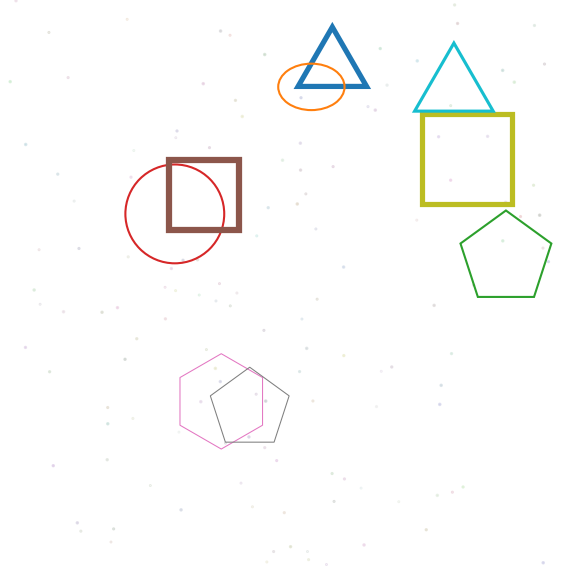[{"shape": "triangle", "thickness": 2.5, "radius": 0.34, "center": [0.575, 0.884]}, {"shape": "oval", "thickness": 1, "radius": 0.29, "center": [0.539, 0.849]}, {"shape": "pentagon", "thickness": 1, "radius": 0.41, "center": [0.876, 0.552]}, {"shape": "circle", "thickness": 1, "radius": 0.43, "center": [0.303, 0.629]}, {"shape": "square", "thickness": 3, "radius": 0.3, "center": [0.353, 0.661]}, {"shape": "hexagon", "thickness": 0.5, "radius": 0.41, "center": [0.383, 0.304]}, {"shape": "pentagon", "thickness": 0.5, "radius": 0.36, "center": [0.432, 0.292]}, {"shape": "square", "thickness": 2.5, "radius": 0.39, "center": [0.808, 0.725]}, {"shape": "triangle", "thickness": 1.5, "radius": 0.39, "center": [0.786, 0.846]}]